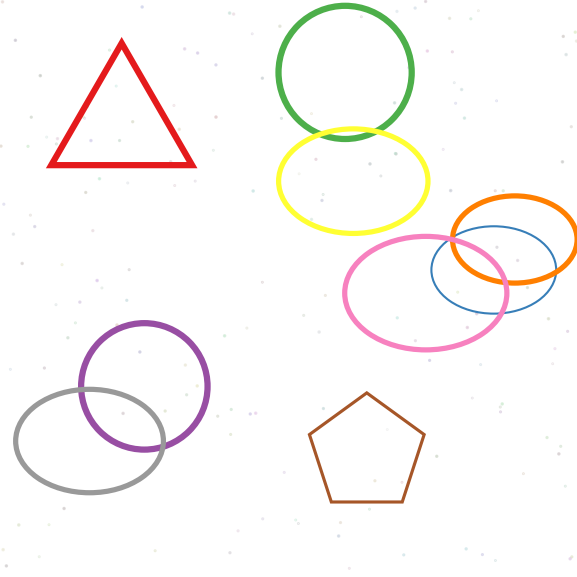[{"shape": "triangle", "thickness": 3, "radius": 0.7, "center": [0.211, 0.784]}, {"shape": "oval", "thickness": 1, "radius": 0.54, "center": [0.855, 0.532]}, {"shape": "circle", "thickness": 3, "radius": 0.58, "center": [0.598, 0.874]}, {"shape": "circle", "thickness": 3, "radius": 0.55, "center": [0.25, 0.33]}, {"shape": "oval", "thickness": 2.5, "radius": 0.54, "center": [0.891, 0.584]}, {"shape": "oval", "thickness": 2.5, "radius": 0.65, "center": [0.612, 0.685]}, {"shape": "pentagon", "thickness": 1.5, "radius": 0.52, "center": [0.635, 0.214]}, {"shape": "oval", "thickness": 2.5, "radius": 0.7, "center": [0.737, 0.492]}, {"shape": "oval", "thickness": 2.5, "radius": 0.64, "center": [0.155, 0.235]}]